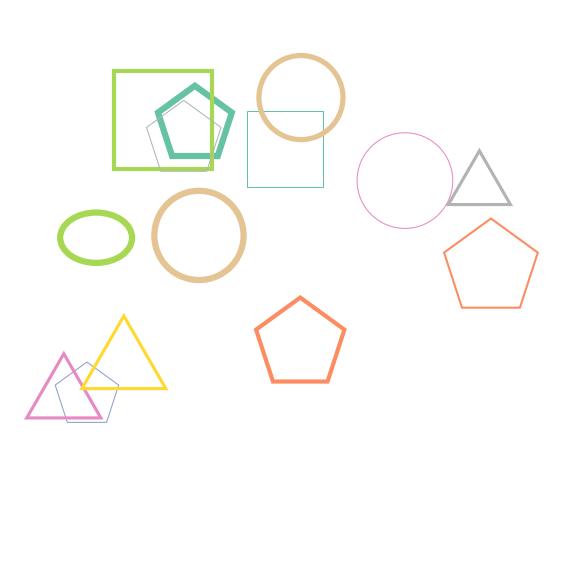[{"shape": "pentagon", "thickness": 3, "radius": 0.34, "center": [0.337, 0.783]}, {"shape": "square", "thickness": 0.5, "radius": 0.33, "center": [0.493, 0.742]}, {"shape": "pentagon", "thickness": 2, "radius": 0.4, "center": [0.52, 0.403]}, {"shape": "pentagon", "thickness": 1, "radius": 0.43, "center": [0.85, 0.535]}, {"shape": "pentagon", "thickness": 0.5, "radius": 0.29, "center": [0.151, 0.314]}, {"shape": "triangle", "thickness": 1.5, "radius": 0.37, "center": [0.11, 0.313]}, {"shape": "circle", "thickness": 0.5, "radius": 0.41, "center": [0.701, 0.686]}, {"shape": "oval", "thickness": 3, "radius": 0.31, "center": [0.166, 0.587]}, {"shape": "square", "thickness": 2, "radius": 0.42, "center": [0.282, 0.791]}, {"shape": "triangle", "thickness": 1.5, "radius": 0.42, "center": [0.214, 0.368]}, {"shape": "circle", "thickness": 3, "radius": 0.39, "center": [0.345, 0.591]}, {"shape": "circle", "thickness": 2.5, "radius": 0.36, "center": [0.521, 0.83]}, {"shape": "pentagon", "thickness": 0.5, "radius": 0.34, "center": [0.318, 0.757]}, {"shape": "triangle", "thickness": 1.5, "radius": 0.31, "center": [0.83, 0.676]}]